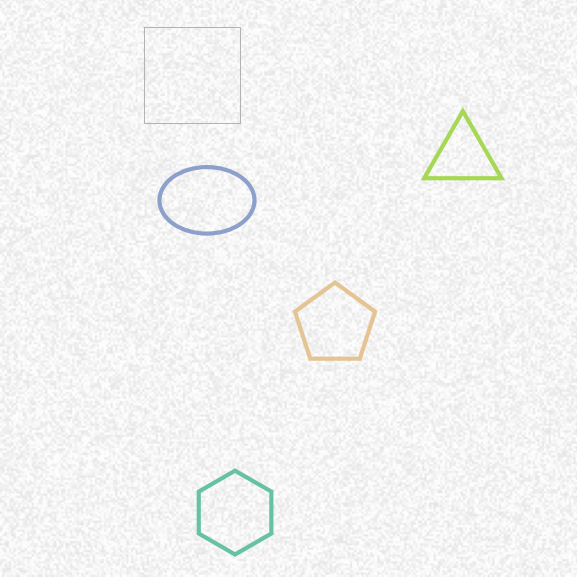[{"shape": "hexagon", "thickness": 2, "radius": 0.36, "center": [0.407, 0.112]}, {"shape": "oval", "thickness": 2, "radius": 0.41, "center": [0.358, 0.652]}, {"shape": "triangle", "thickness": 2, "radius": 0.39, "center": [0.801, 0.729]}, {"shape": "pentagon", "thickness": 2, "radius": 0.36, "center": [0.58, 0.437]}, {"shape": "square", "thickness": 0.5, "radius": 0.41, "center": [0.332, 0.869]}]